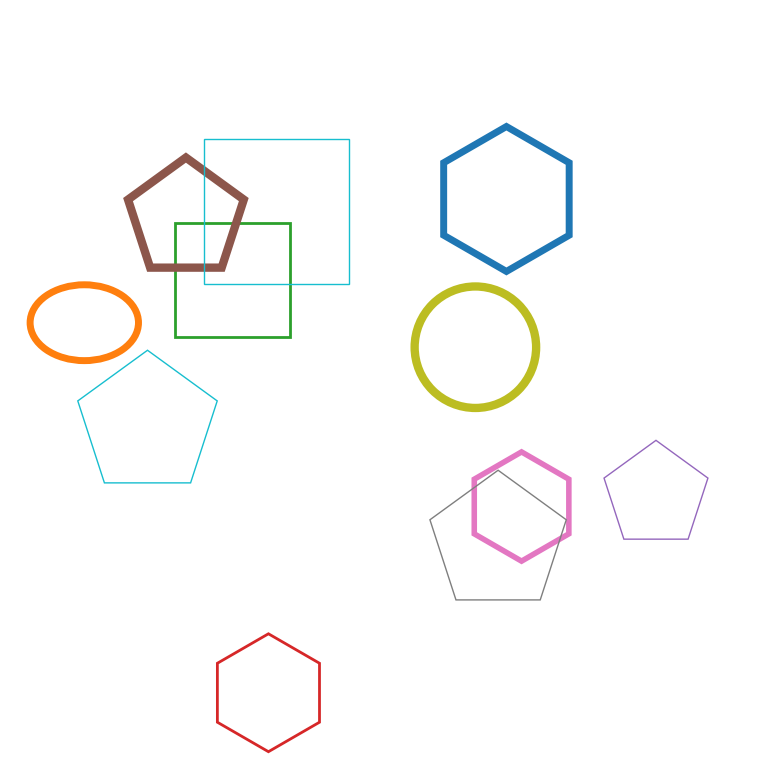[{"shape": "hexagon", "thickness": 2.5, "radius": 0.47, "center": [0.658, 0.742]}, {"shape": "oval", "thickness": 2.5, "radius": 0.35, "center": [0.109, 0.581]}, {"shape": "square", "thickness": 1, "radius": 0.37, "center": [0.302, 0.636]}, {"shape": "hexagon", "thickness": 1, "radius": 0.38, "center": [0.349, 0.1]}, {"shape": "pentagon", "thickness": 0.5, "radius": 0.35, "center": [0.852, 0.357]}, {"shape": "pentagon", "thickness": 3, "radius": 0.4, "center": [0.241, 0.716]}, {"shape": "hexagon", "thickness": 2, "radius": 0.35, "center": [0.677, 0.342]}, {"shape": "pentagon", "thickness": 0.5, "radius": 0.47, "center": [0.647, 0.296]}, {"shape": "circle", "thickness": 3, "radius": 0.39, "center": [0.617, 0.549]}, {"shape": "pentagon", "thickness": 0.5, "radius": 0.48, "center": [0.192, 0.45]}, {"shape": "square", "thickness": 0.5, "radius": 0.47, "center": [0.359, 0.725]}]